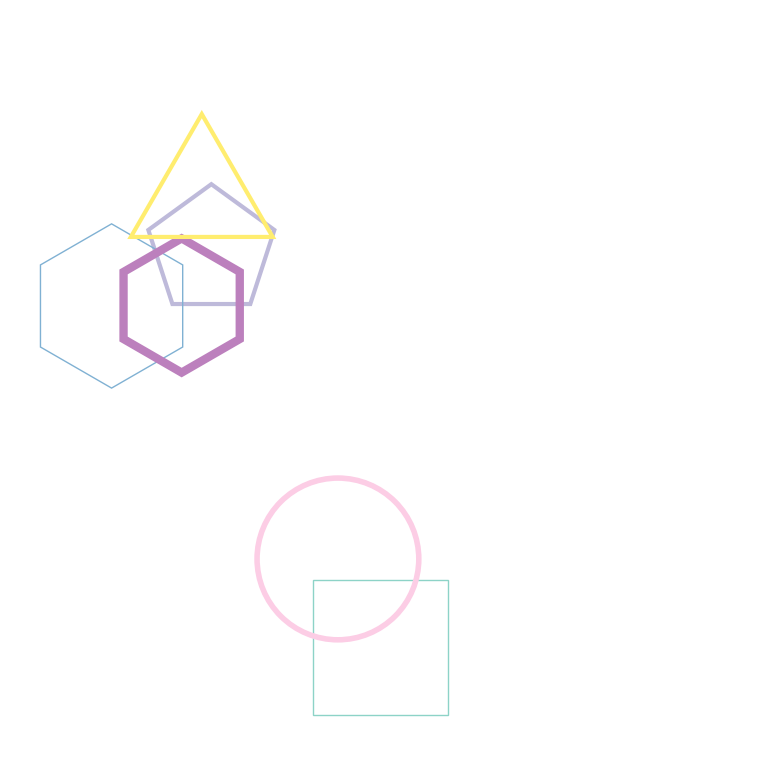[{"shape": "square", "thickness": 0.5, "radius": 0.44, "center": [0.494, 0.159]}, {"shape": "pentagon", "thickness": 1.5, "radius": 0.43, "center": [0.274, 0.675]}, {"shape": "hexagon", "thickness": 0.5, "radius": 0.53, "center": [0.145, 0.603]}, {"shape": "circle", "thickness": 2, "radius": 0.53, "center": [0.439, 0.274]}, {"shape": "hexagon", "thickness": 3, "radius": 0.44, "center": [0.236, 0.603]}, {"shape": "triangle", "thickness": 1.5, "radius": 0.53, "center": [0.262, 0.745]}]